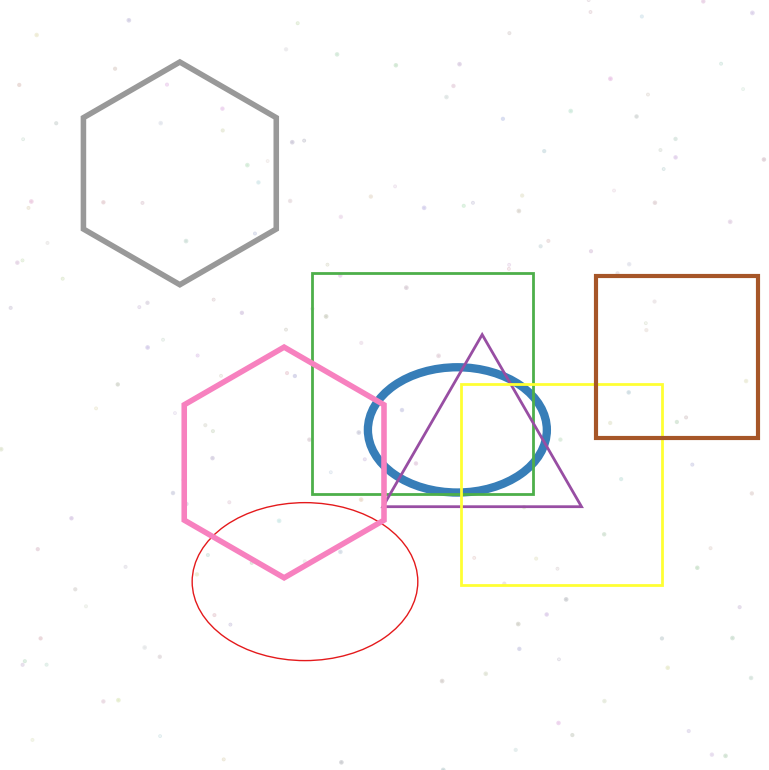[{"shape": "oval", "thickness": 0.5, "radius": 0.73, "center": [0.396, 0.245]}, {"shape": "oval", "thickness": 3, "radius": 0.58, "center": [0.594, 0.442]}, {"shape": "square", "thickness": 1, "radius": 0.72, "center": [0.549, 0.503]}, {"shape": "triangle", "thickness": 1, "radius": 0.74, "center": [0.626, 0.416]}, {"shape": "square", "thickness": 1, "radius": 0.65, "center": [0.729, 0.37]}, {"shape": "square", "thickness": 1.5, "radius": 0.53, "center": [0.879, 0.536]}, {"shape": "hexagon", "thickness": 2, "radius": 0.75, "center": [0.369, 0.399]}, {"shape": "hexagon", "thickness": 2, "radius": 0.72, "center": [0.234, 0.775]}]